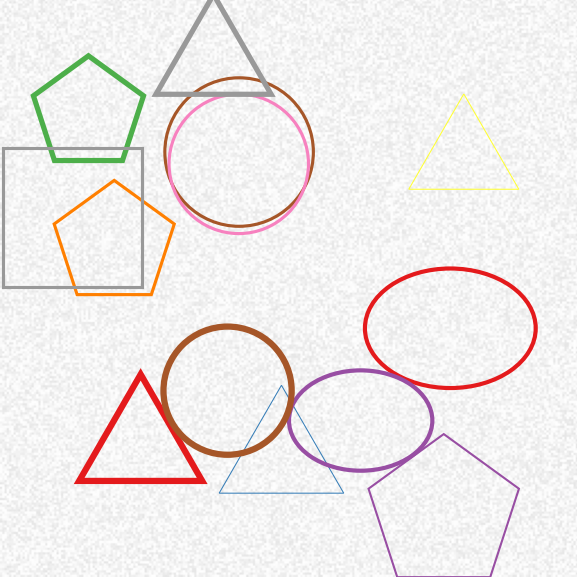[{"shape": "oval", "thickness": 2, "radius": 0.74, "center": [0.78, 0.431]}, {"shape": "triangle", "thickness": 3, "radius": 0.62, "center": [0.244, 0.228]}, {"shape": "triangle", "thickness": 0.5, "radius": 0.62, "center": [0.487, 0.207]}, {"shape": "pentagon", "thickness": 2.5, "radius": 0.5, "center": [0.153, 0.802]}, {"shape": "oval", "thickness": 2, "radius": 0.62, "center": [0.625, 0.271]}, {"shape": "pentagon", "thickness": 1, "radius": 0.68, "center": [0.768, 0.111]}, {"shape": "pentagon", "thickness": 1.5, "radius": 0.55, "center": [0.198, 0.577]}, {"shape": "triangle", "thickness": 0.5, "radius": 0.55, "center": [0.803, 0.726]}, {"shape": "circle", "thickness": 3, "radius": 0.55, "center": [0.394, 0.323]}, {"shape": "circle", "thickness": 1.5, "radius": 0.64, "center": [0.414, 0.736]}, {"shape": "circle", "thickness": 1.5, "radius": 0.6, "center": [0.413, 0.715]}, {"shape": "square", "thickness": 1.5, "radius": 0.6, "center": [0.126, 0.623]}, {"shape": "triangle", "thickness": 2.5, "radius": 0.58, "center": [0.37, 0.893]}]